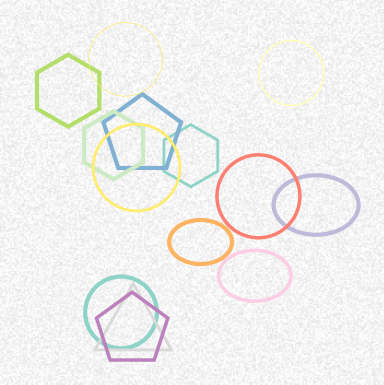[{"shape": "hexagon", "thickness": 2, "radius": 0.4, "center": [0.496, 0.596]}, {"shape": "circle", "thickness": 3, "radius": 0.47, "center": [0.314, 0.188]}, {"shape": "circle", "thickness": 1, "radius": 0.42, "center": [0.757, 0.81]}, {"shape": "oval", "thickness": 3, "radius": 0.55, "center": [0.821, 0.467]}, {"shape": "circle", "thickness": 2.5, "radius": 0.54, "center": [0.671, 0.49]}, {"shape": "pentagon", "thickness": 3, "radius": 0.53, "center": [0.369, 0.65]}, {"shape": "oval", "thickness": 3, "radius": 0.41, "center": [0.521, 0.371]}, {"shape": "hexagon", "thickness": 3, "radius": 0.47, "center": [0.177, 0.764]}, {"shape": "oval", "thickness": 2.5, "radius": 0.47, "center": [0.662, 0.284]}, {"shape": "triangle", "thickness": 2, "radius": 0.57, "center": [0.346, 0.149]}, {"shape": "pentagon", "thickness": 2.5, "radius": 0.49, "center": [0.343, 0.144]}, {"shape": "hexagon", "thickness": 3, "radius": 0.44, "center": [0.295, 0.623]}, {"shape": "circle", "thickness": 2, "radius": 0.56, "center": [0.355, 0.565]}, {"shape": "circle", "thickness": 0.5, "radius": 0.48, "center": [0.326, 0.846]}]